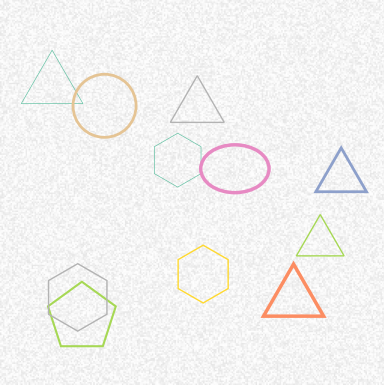[{"shape": "triangle", "thickness": 0.5, "radius": 0.46, "center": [0.135, 0.777]}, {"shape": "hexagon", "thickness": 0.5, "radius": 0.35, "center": [0.462, 0.584]}, {"shape": "triangle", "thickness": 2.5, "radius": 0.45, "center": [0.763, 0.224]}, {"shape": "triangle", "thickness": 2, "radius": 0.38, "center": [0.886, 0.54]}, {"shape": "oval", "thickness": 2.5, "radius": 0.44, "center": [0.61, 0.562]}, {"shape": "pentagon", "thickness": 1.5, "radius": 0.46, "center": [0.213, 0.176]}, {"shape": "triangle", "thickness": 1, "radius": 0.36, "center": [0.832, 0.371]}, {"shape": "hexagon", "thickness": 1, "radius": 0.38, "center": [0.528, 0.288]}, {"shape": "circle", "thickness": 2, "radius": 0.41, "center": [0.272, 0.725]}, {"shape": "hexagon", "thickness": 1, "radius": 0.44, "center": [0.202, 0.228]}, {"shape": "triangle", "thickness": 1, "radius": 0.4, "center": [0.512, 0.723]}]